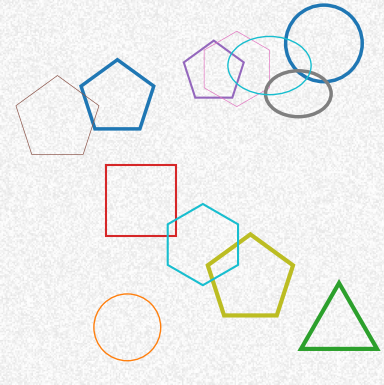[{"shape": "pentagon", "thickness": 2.5, "radius": 0.5, "center": [0.305, 0.746]}, {"shape": "circle", "thickness": 2.5, "radius": 0.5, "center": [0.841, 0.887]}, {"shape": "circle", "thickness": 1, "radius": 0.43, "center": [0.331, 0.15]}, {"shape": "triangle", "thickness": 3, "radius": 0.57, "center": [0.881, 0.151]}, {"shape": "square", "thickness": 1.5, "radius": 0.46, "center": [0.367, 0.479]}, {"shape": "pentagon", "thickness": 1.5, "radius": 0.41, "center": [0.555, 0.813]}, {"shape": "pentagon", "thickness": 0.5, "radius": 0.57, "center": [0.149, 0.69]}, {"shape": "hexagon", "thickness": 0.5, "radius": 0.49, "center": [0.615, 0.821]}, {"shape": "oval", "thickness": 2.5, "radius": 0.43, "center": [0.775, 0.756]}, {"shape": "pentagon", "thickness": 3, "radius": 0.58, "center": [0.65, 0.275]}, {"shape": "oval", "thickness": 1, "radius": 0.54, "center": [0.7, 0.83]}, {"shape": "hexagon", "thickness": 1.5, "radius": 0.53, "center": [0.527, 0.365]}]